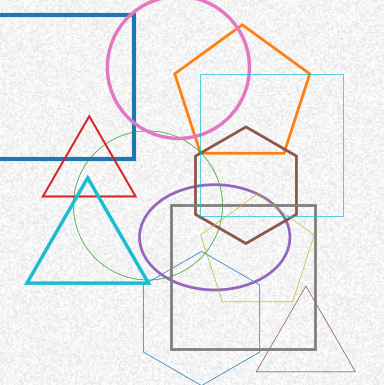[{"shape": "hexagon", "thickness": 0.5, "radius": 0.87, "center": [0.524, 0.173]}, {"shape": "square", "thickness": 3, "radius": 0.94, "center": [0.161, 0.774]}, {"shape": "pentagon", "thickness": 2, "radius": 0.92, "center": [0.629, 0.751]}, {"shape": "circle", "thickness": 0.5, "radius": 0.97, "center": [0.384, 0.466]}, {"shape": "triangle", "thickness": 1.5, "radius": 0.7, "center": [0.232, 0.559]}, {"shape": "oval", "thickness": 2, "radius": 0.98, "center": [0.558, 0.384]}, {"shape": "triangle", "thickness": 0.5, "radius": 0.74, "center": [0.794, 0.109]}, {"shape": "hexagon", "thickness": 2, "radius": 0.76, "center": [0.639, 0.519]}, {"shape": "circle", "thickness": 2.5, "radius": 0.92, "center": [0.463, 0.825]}, {"shape": "square", "thickness": 2, "radius": 0.93, "center": [0.631, 0.281]}, {"shape": "pentagon", "thickness": 0.5, "radius": 0.78, "center": [0.669, 0.342]}, {"shape": "triangle", "thickness": 2.5, "radius": 0.91, "center": [0.228, 0.356]}, {"shape": "square", "thickness": 0.5, "radius": 0.92, "center": [0.705, 0.623]}]